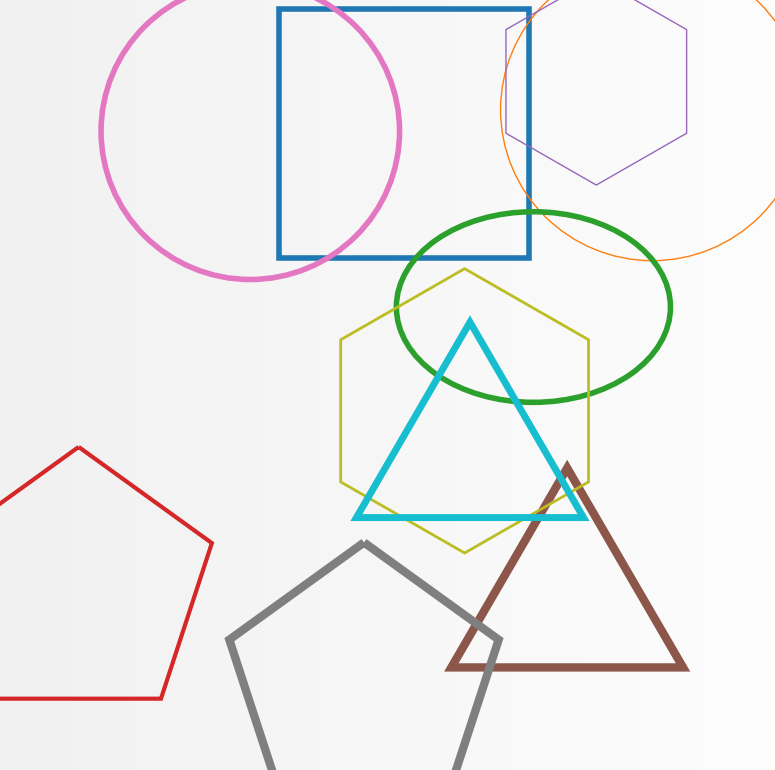[{"shape": "square", "thickness": 2, "radius": 0.81, "center": [0.521, 0.827]}, {"shape": "circle", "thickness": 0.5, "radius": 0.98, "center": [0.842, 0.857]}, {"shape": "oval", "thickness": 2, "radius": 0.88, "center": [0.688, 0.601]}, {"shape": "pentagon", "thickness": 1.5, "radius": 0.9, "center": [0.101, 0.239]}, {"shape": "hexagon", "thickness": 0.5, "radius": 0.67, "center": [0.769, 0.894]}, {"shape": "triangle", "thickness": 3, "radius": 0.86, "center": [0.732, 0.22]}, {"shape": "circle", "thickness": 2, "radius": 0.96, "center": [0.323, 0.83]}, {"shape": "pentagon", "thickness": 3, "radius": 0.91, "center": [0.47, 0.113]}, {"shape": "hexagon", "thickness": 1, "radius": 0.92, "center": [0.6, 0.466]}, {"shape": "triangle", "thickness": 2.5, "radius": 0.85, "center": [0.606, 0.412]}]